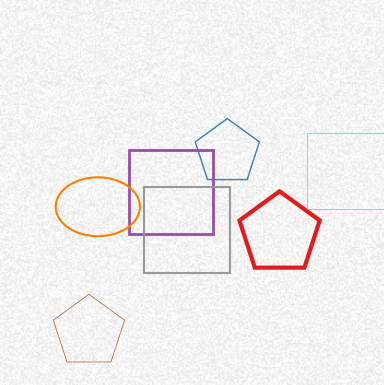[{"shape": "pentagon", "thickness": 3, "radius": 0.55, "center": [0.726, 0.394]}, {"shape": "pentagon", "thickness": 1, "radius": 0.44, "center": [0.59, 0.604]}, {"shape": "square", "thickness": 2, "radius": 0.55, "center": [0.444, 0.501]}, {"shape": "oval", "thickness": 1.5, "radius": 0.55, "center": [0.254, 0.463]}, {"shape": "pentagon", "thickness": 0.5, "radius": 0.49, "center": [0.231, 0.138]}, {"shape": "square", "thickness": 0.5, "radius": 0.5, "center": [0.897, 0.556]}, {"shape": "square", "thickness": 1.5, "radius": 0.56, "center": [0.486, 0.403]}]